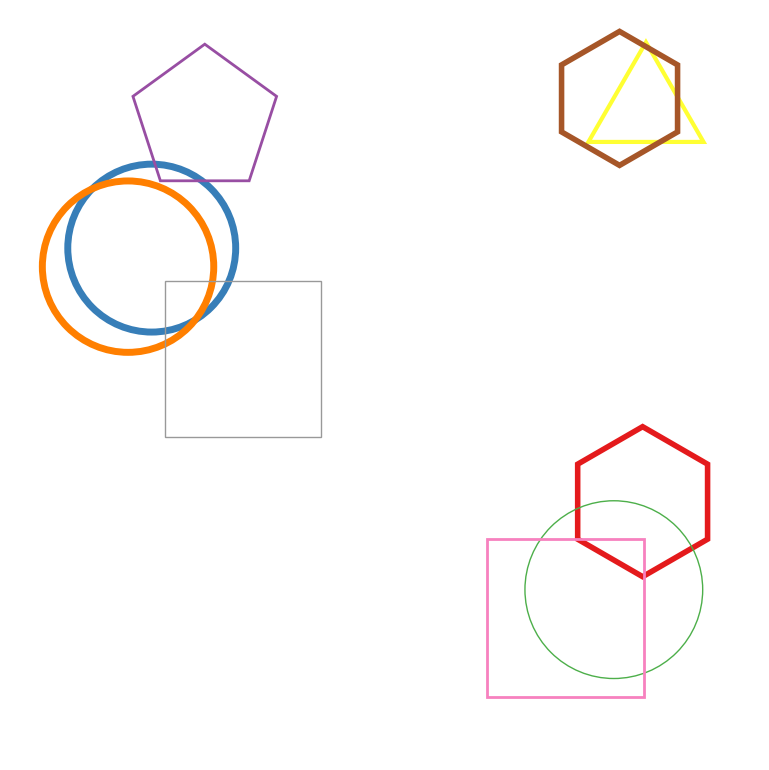[{"shape": "hexagon", "thickness": 2, "radius": 0.49, "center": [0.835, 0.348]}, {"shape": "circle", "thickness": 2.5, "radius": 0.55, "center": [0.197, 0.678]}, {"shape": "circle", "thickness": 0.5, "radius": 0.58, "center": [0.797, 0.234]}, {"shape": "pentagon", "thickness": 1, "radius": 0.49, "center": [0.266, 0.845]}, {"shape": "circle", "thickness": 2.5, "radius": 0.56, "center": [0.166, 0.654]}, {"shape": "triangle", "thickness": 1.5, "radius": 0.43, "center": [0.839, 0.859]}, {"shape": "hexagon", "thickness": 2, "radius": 0.43, "center": [0.805, 0.872]}, {"shape": "square", "thickness": 1, "radius": 0.51, "center": [0.735, 0.198]}, {"shape": "square", "thickness": 0.5, "radius": 0.51, "center": [0.315, 0.534]}]